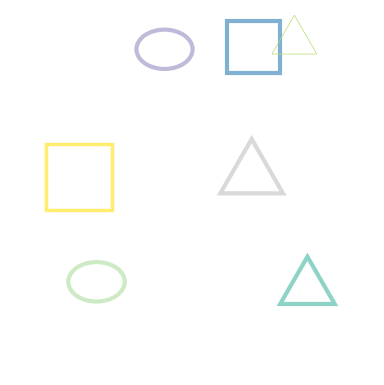[{"shape": "triangle", "thickness": 3, "radius": 0.41, "center": [0.799, 0.251]}, {"shape": "oval", "thickness": 3, "radius": 0.36, "center": [0.427, 0.872]}, {"shape": "square", "thickness": 3, "radius": 0.34, "center": [0.659, 0.878]}, {"shape": "triangle", "thickness": 0.5, "radius": 0.34, "center": [0.765, 0.893]}, {"shape": "triangle", "thickness": 3, "radius": 0.47, "center": [0.654, 0.545]}, {"shape": "oval", "thickness": 3, "radius": 0.37, "center": [0.251, 0.268]}, {"shape": "square", "thickness": 2.5, "radius": 0.43, "center": [0.205, 0.539]}]